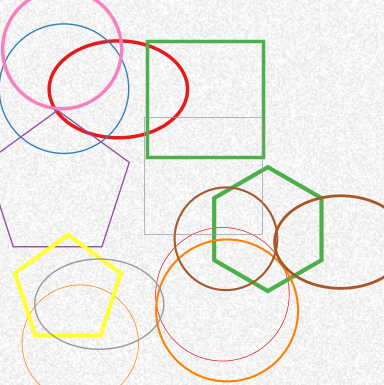[{"shape": "oval", "thickness": 2.5, "radius": 0.9, "center": [0.307, 0.768]}, {"shape": "circle", "thickness": 0.5, "radius": 0.87, "center": [0.578, 0.236]}, {"shape": "circle", "thickness": 1, "radius": 0.84, "center": [0.166, 0.77]}, {"shape": "square", "thickness": 2.5, "radius": 0.75, "center": [0.533, 0.742]}, {"shape": "hexagon", "thickness": 3, "radius": 0.8, "center": [0.696, 0.405]}, {"shape": "pentagon", "thickness": 1, "radius": 0.98, "center": [0.15, 0.518]}, {"shape": "circle", "thickness": 1.5, "radius": 0.92, "center": [0.59, 0.194]}, {"shape": "circle", "thickness": 0.5, "radius": 0.76, "center": [0.208, 0.109]}, {"shape": "pentagon", "thickness": 3, "radius": 0.72, "center": [0.177, 0.245]}, {"shape": "circle", "thickness": 1.5, "radius": 0.67, "center": [0.587, 0.38]}, {"shape": "oval", "thickness": 2, "radius": 0.86, "center": [0.885, 0.371]}, {"shape": "circle", "thickness": 2.5, "radius": 0.77, "center": [0.161, 0.872]}, {"shape": "oval", "thickness": 1, "radius": 0.84, "center": [0.258, 0.21]}, {"shape": "square", "thickness": 0.5, "radius": 0.77, "center": [0.527, 0.544]}]